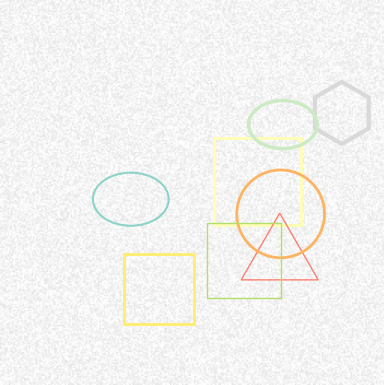[{"shape": "oval", "thickness": 1.5, "radius": 0.49, "center": [0.34, 0.483]}, {"shape": "square", "thickness": 2, "radius": 0.56, "center": [0.669, 0.528]}, {"shape": "triangle", "thickness": 1, "radius": 0.58, "center": [0.727, 0.331]}, {"shape": "circle", "thickness": 2, "radius": 0.57, "center": [0.729, 0.445]}, {"shape": "square", "thickness": 1, "radius": 0.48, "center": [0.633, 0.323]}, {"shape": "hexagon", "thickness": 3, "radius": 0.4, "center": [0.888, 0.707]}, {"shape": "oval", "thickness": 2.5, "radius": 0.45, "center": [0.735, 0.676]}, {"shape": "square", "thickness": 2, "radius": 0.46, "center": [0.413, 0.25]}]